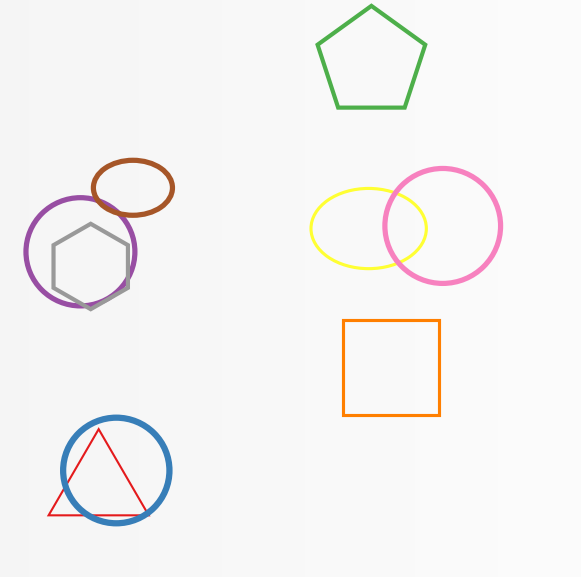[{"shape": "triangle", "thickness": 1, "radius": 0.5, "center": [0.17, 0.157]}, {"shape": "circle", "thickness": 3, "radius": 0.46, "center": [0.2, 0.184]}, {"shape": "pentagon", "thickness": 2, "radius": 0.49, "center": [0.639, 0.892]}, {"shape": "circle", "thickness": 2.5, "radius": 0.47, "center": [0.138, 0.563]}, {"shape": "square", "thickness": 1.5, "radius": 0.41, "center": [0.673, 0.363]}, {"shape": "oval", "thickness": 1.5, "radius": 0.5, "center": [0.634, 0.603]}, {"shape": "oval", "thickness": 2.5, "radius": 0.34, "center": [0.229, 0.674]}, {"shape": "circle", "thickness": 2.5, "radius": 0.5, "center": [0.762, 0.608]}, {"shape": "hexagon", "thickness": 2, "radius": 0.37, "center": [0.156, 0.538]}]